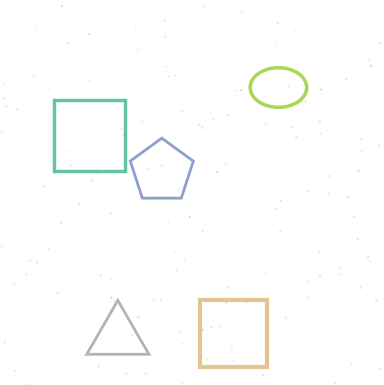[{"shape": "square", "thickness": 2.5, "radius": 0.46, "center": [0.233, 0.648]}, {"shape": "pentagon", "thickness": 2, "radius": 0.43, "center": [0.42, 0.555]}, {"shape": "oval", "thickness": 2.5, "radius": 0.37, "center": [0.723, 0.773]}, {"shape": "square", "thickness": 3, "radius": 0.44, "center": [0.606, 0.133]}, {"shape": "triangle", "thickness": 2, "radius": 0.47, "center": [0.306, 0.126]}]